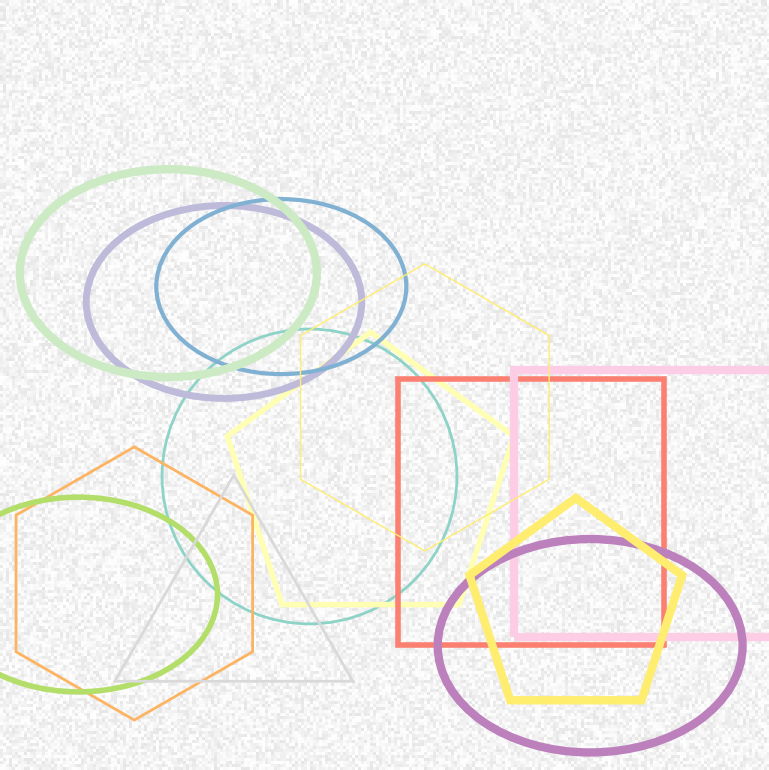[{"shape": "circle", "thickness": 1, "radius": 0.96, "center": [0.402, 0.381]}, {"shape": "pentagon", "thickness": 2, "radius": 0.98, "center": [0.481, 0.373]}, {"shape": "oval", "thickness": 2.5, "radius": 0.89, "center": [0.291, 0.608]}, {"shape": "square", "thickness": 2, "radius": 0.86, "center": [0.69, 0.335]}, {"shape": "oval", "thickness": 1.5, "radius": 0.81, "center": [0.365, 0.628]}, {"shape": "hexagon", "thickness": 1, "radius": 0.89, "center": [0.174, 0.242]}, {"shape": "oval", "thickness": 2, "radius": 0.9, "center": [0.102, 0.228]}, {"shape": "square", "thickness": 3, "radius": 0.87, "center": [0.842, 0.346]}, {"shape": "triangle", "thickness": 1, "radius": 0.89, "center": [0.304, 0.205]}, {"shape": "oval", "thickness": 3, "radius": 0.99, "center": [0.766, 0.161]}, {"shape": "oval", "thickness": 3, "radius": 0.96, "center": [0.219, 0.645]}, {"shape": "hexagon", "thickness": 0.5, "radius": 0.93, "center": [0.552, 0.471]}, {"shape": "pentagon", "thickness": 3, "radius": 0.73, "center": [0.748, 0.208]}]